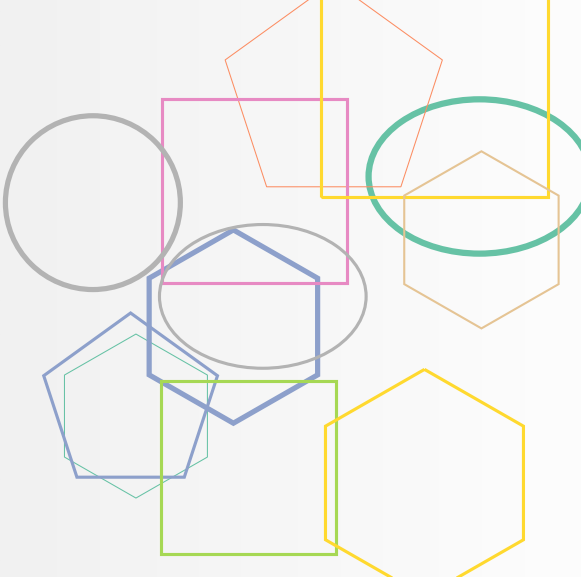[{"shape": "oval", "thickness": 3, "radius": 0.95, "center": [0.825, 0.694]}, {"shape": "hexagon", "thickness": 0.5, "radius": 0.71, "center": [0.234, 0.279]}, {"shape": "pentagon", "thickness": 0.5, "radius": 0.98, "center": [0.574, 0.835]}, {"shape": "hexagon", "thickness": 2.5, "radius": 0.84, "center": [0.402, 0.434]}, {"shape": "pentagon", "thickness": 1.5, "radius": 0.79, "center": [0.225, 0.3]}, {"shape": "square", "thickness": 1.5, "radius": 0.8, "center": [0.438, 0.669]}, {"shape": "square", "thickness": 1.5, "radius": 0.75, "center": [0.428, 0.189]}, {"shape": "square", "thickness": 1.5, "radius": 0.97, "center": [0.747, 0.853]}, {"shape": "hexagon", "thickness": 1.5, "radius": 0.98, "center": [0.73, 0.163]}, {"shape": "hexagon", "thickness": 1, "radius": 0.77, "center": [0.828, 0.584]}, {"shape": "oval", "thickness": 1.5, "radius": 0.89, "center": [0.452, 0.486]}, {"shape": "circle", "thickness": 2.5, "radius": 0.75, "center": [0.16, 0.648]}]